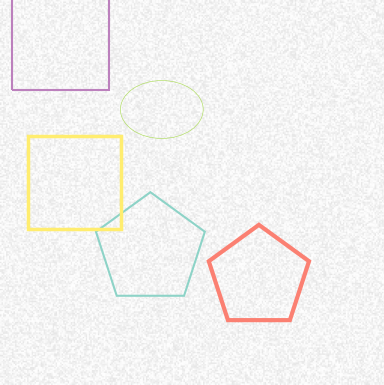[{"shape": "pentagon", "thickness": 1.5, "radius": 0.74, "center": [0.391, 0.352]}, {"shape": "pentagon", "thickness": 3, "radius": 0.68, "center": [0.672, 0.279]}, {"shape": "oval", "thickness": 0.5, "radius": 0.54, "center": [0.42, 0.716]}, {"shape": "square", "thickness": 1.5, "radius": 0.63, "center": [0.156, 0.892]}, {"shape": "square", "thickness": 2.5, "radius": 0.6, "center": [0.193, 0.527]}]